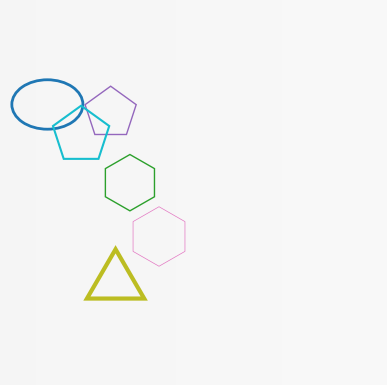[{"shape": "oval", "thickness": 2, "radius": 0.46, "center": [0.122, 0.729]}, {"shape": "hexagon", "thickness": 1, "radius": 0.37, "center": [0.335, 0.526]}, {"shape": "pentagon", "thickness": 1, "radius": 0.35, "center": [0.286, 0.707]}, {"shape": "hexagon", "thickness": 0.5, "radius": 0.39, "center": [0.41, 0.386]}, {"shape": "triangle", "thickness": 3, "radius": 0.43, "center": [0.298, 0.267]}, {"shape": "pentagon", "thickness": 1.5, "radius": 0.38, "center": [0.209, 0.649]}]